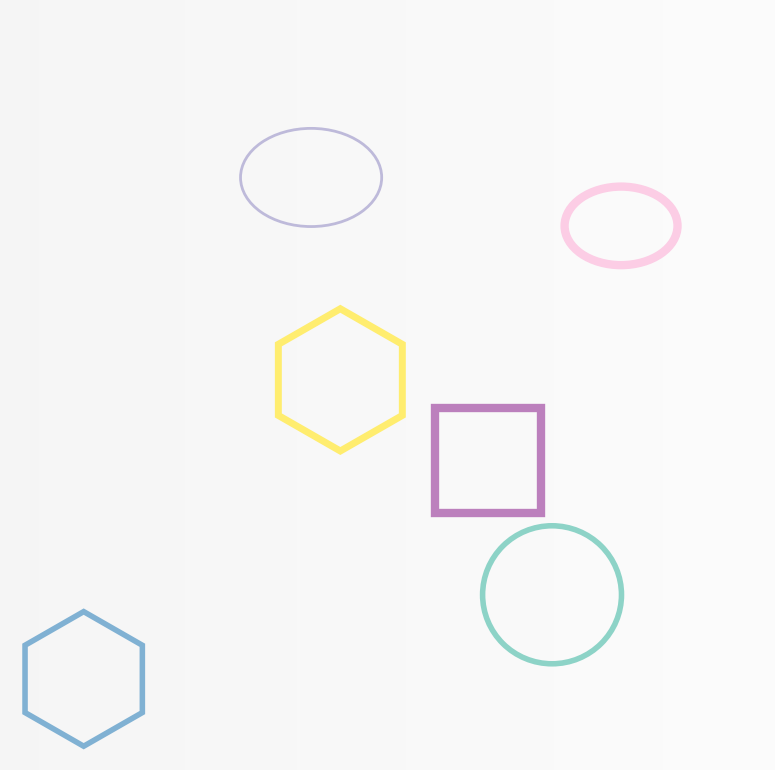[{"shape": "circle", "thickness": 2, "radius": 0.45, "center": [0.712, 0.228]}, {"shape": "oval", "thickness": 1, "radius": 0.46, "center": [0.401, 0.77]}, {"shape": "hexagon", "thickness": 2, "radius": 0.44, "center": [0.108, 0.118]}, {"shape": "oval", "thickness": 3, "radius": 0.36, "center": [0.801, 0.707]}, {"shape": "square", "thickness": 3, "radius": 0.34, "center": [0.63, 0.402]}, {"shape": "hexagon", "thickness": 2.5, "radius": 0.46, "center": [0.439, 0.507]}]